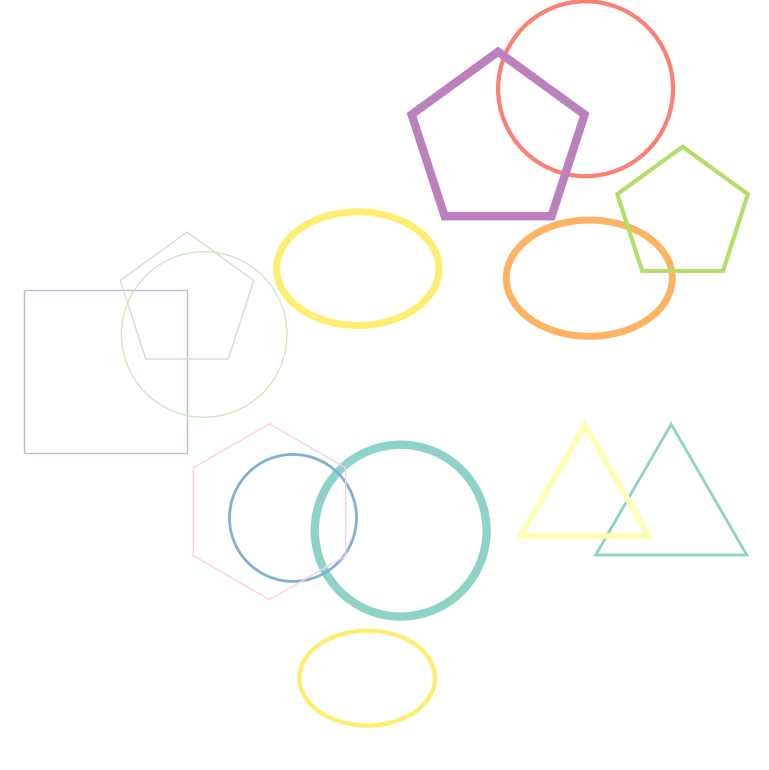[{"shape": "circle", "thickness": 3, "radius": 0.56, "center": [0.52, 0.311]}, {"shape": "triangle", "thickness": 1, "radius": 0.57, "center": [0.872, 0.336]}, {"shape": "triangle", "thickness": 2, "radius": 0.48, "center": [0.759, 0.352]}, {"shape": "square", "thickness": 0.5, "radius": 0.53, "center": [0.137, 0.517]}, {"shape": "circle", "thickness": 1.5, "radius": 0.57, "center": [0.76, 0.885]}, {"shape": "circle", "thickness": 1, "radius": 0.41, "center": [0.381, 0.327]}, {"shape": "oval", "thickness": 2.5, "radius": 0.54, "center": [0.765, 0.639]}, {"shape": "pentagon", "thickness": 1.5, "radius": 0.45, "center": [0.886, 0.72]}, {"shape": "hexagon", "thickness": 0.5, "radius": 0.57, "center": [0.35, 0.335]}, {"shape": "pentagon", "thickness": 0.5, "radius": 0.46, "center": [0.243, 0.608]}, {"shape": "pentagon", "thickness": 3, "radius": 0.59, "center": [0.647, 0.815]}, {"shape": "circle", "thickness": 0.5, "radius": 0.54, "center": [0.265, 0.566]}, {"shape": "oval", "thickness": 1.5, "radius": 0.44, "center": [0.477, 0.119]}, {"shape": "oval", "thickness": 2.5, "radius": 0.53, "center": [0.465, 0.651]}]